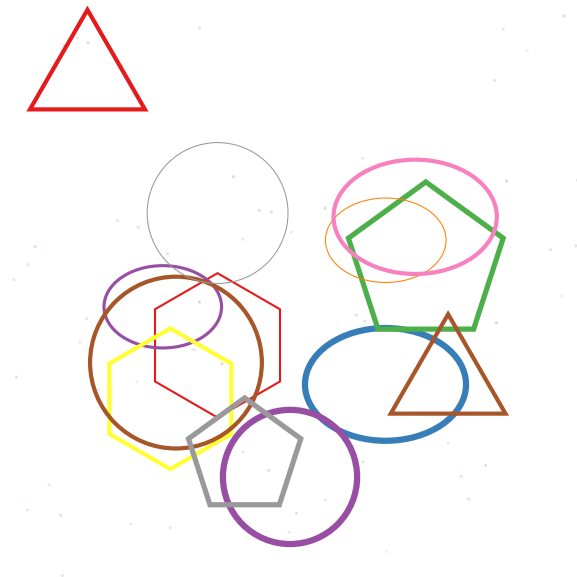[{"shape": "triangle", "thickness": 2, "radius": 0.57, "center": [0.151, 0.867]}, {"shape": "hexagon", "thickness": 1, "radius": 0.62, "center": [0.377, 0.401]}, {"shape": "oval", "thickness": 3, "radius": 0.7, "center": [0.668, 0.333]}, {"shape": "pentagon", "thickness": 2.5, "radius": 0.7, "center": [0.737, 0.543]}, {"shape": "circle", "thickness": 3, "radius": 0.58, "center": [0.502, 0.173]}, {"shape": "oval", "thickness": 1.5, "radius": 0.51, "center": [0.282, 0.468]}, {"shape": "oval", "thickness": 0.5, "radius": 0.52, "center": [0.668, 0.583]}, {"shape": "hexagon", "thickness": 2, "radius": 0.61, "center": [0.295, 0.309]}, {"shape": "circle", "thickness": 2, "radius": 0.74, "center": [0.305, 0.371]}, {"shape": "triangle", "thickness": 2, "radius": 0.57, "center": [0.776, 0.34]}, {"shape": "oval", "thickness": 2, "radius": 0.71, "center": [0.719, 0.624]}, {"shape": "circle", "thickness": 0.5, "radius": 0.61, "center": [0.377, 0.63]}, {"shape": "pentagon", "thickness": 2.5, "radius": 0.51, "center": [0.424, 0.208]}]